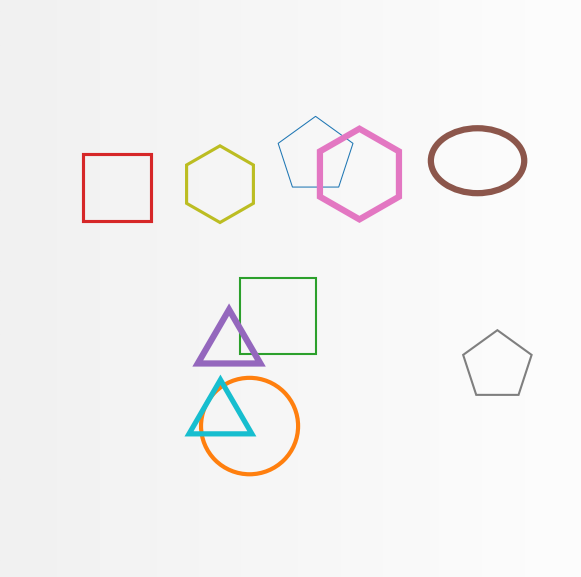[{"shape": "pentagon", "thickness": 0.5, "radius": 0.34, "center": [0.543, 0.73]}, {"shape": "circle", "thickness": 2, "radius": 0.42, "center": [0.429, 0.261]}, {"shape": "square", "thickness": 1, "radius": 0.33, "center": [0.479, 0.452]}, {"shape": "square", "thickness": 1.5, "radius": 0.29, "center": [0.2, 0.675]}, {"shape": "triangle", "thickness": 3, "radius": 0.31, "center": [0.394, 0.401]}, {"shape": "oval", "thickness": 3, "radius": 0.4, "center": [0.822, 0.721]}, {"shape": "hexagon", "thickness": 3, "radius": 0.39, "center": [0.618, 0.698]}, {"shape": "pentagon", "thickness": 1, "radius": 0.31, "center": [0.856, 0.365]}, {"shape": "hexagon", "thickness": 1.5, "radius": 0.33, "center": [0.378, 0.68]}, {"shape": "triangle", "thickness": 2.5, "radius": 0.31, "center": [0.379, 0.279]}]